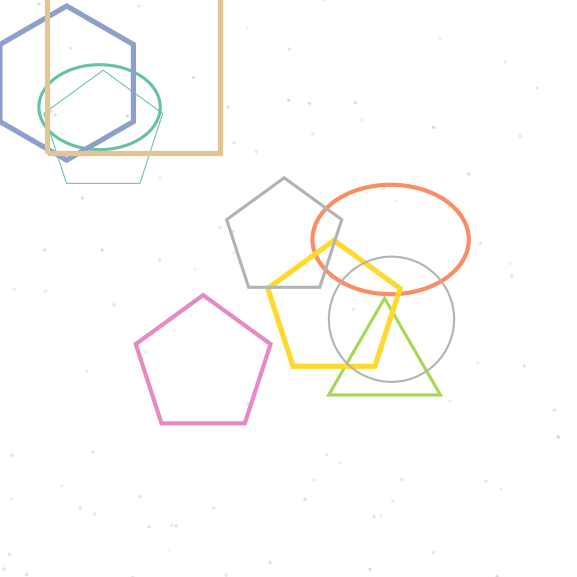[{"shape": "pentagon", "thickness": 0.5, "radius": 0.54, "center": [0.179, 0.769]}, {"shape": "oval", "thickness": 1.5, "radius": 0.53, "center": [0.172, 0.814]}, {"shape": "oval", "thickness": 2, "radius": 0.68, "center": [0.676, 0.584]}, {"shape": "hexagon", "thickness": 2.5, "radius": 0.67, "center": [0.115, 0.855]}, {"shape": "pentagon", "thickness": 2, "radius": 0.61, "center": [0.352, 0.365]}, {"shape": "triangle", "thickness": 1.5, "radius": 0.56, "center": [0.666, 0.371]}, {"shape": "pentagon", "thickness": 2.5, "radius": 0.6, "center": [0.578, 0.462]}, {"shape": "square", "thickness": 2.5, "radius": 0.75, "center": [0.232, 0.884]}, {"shape": "circle", "thickness": 1, "radius": 0.54, "center": [0.678, 0.446]}, {"shape": "pentagon", "thickness": 1.5, "radius": 0.52, "center": [0.492, 0.586]}]